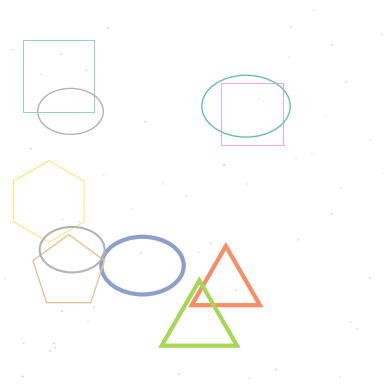[{"shape": "square", "thickness": 0.5, "radius": 0.46, "center": [0.152, 0.803]}, {"shape": "oval", "thickness": 1, "radius": 0.57, "center": [0.639, 0.724]}, {"shape": "triangle", "thickness": 3, "radius": 0.51, "center": [0.587, 0.259]}, {"shape": "oval", "thickness": 3, "radius": 0.54, "center": [0.37, 0.31]}, {"shape": "square", "thickness": 0.5, "radius": 0.4, "center": [0.655, 0.703]}, {"shape": "triangle", "thickness": 3, "radius": 0.57, "center": [0.518, 0.159]}, {"shape": "hexagon", "thickness": 0.5, "radius": 0.53, "center": [0.127, 0.477]}, {"shape": "pentagon", "thickness": 1, "radius": 0.49, "center": [0.178, 0.293]}, {"shape": "oval", "thickness": 1, "radius": 0.43, "center": [0.183, 0.711]}, {"shape": "oval", "thickness": 1.5, "radius": 0.42, "center": [0.187, 0.352]}]